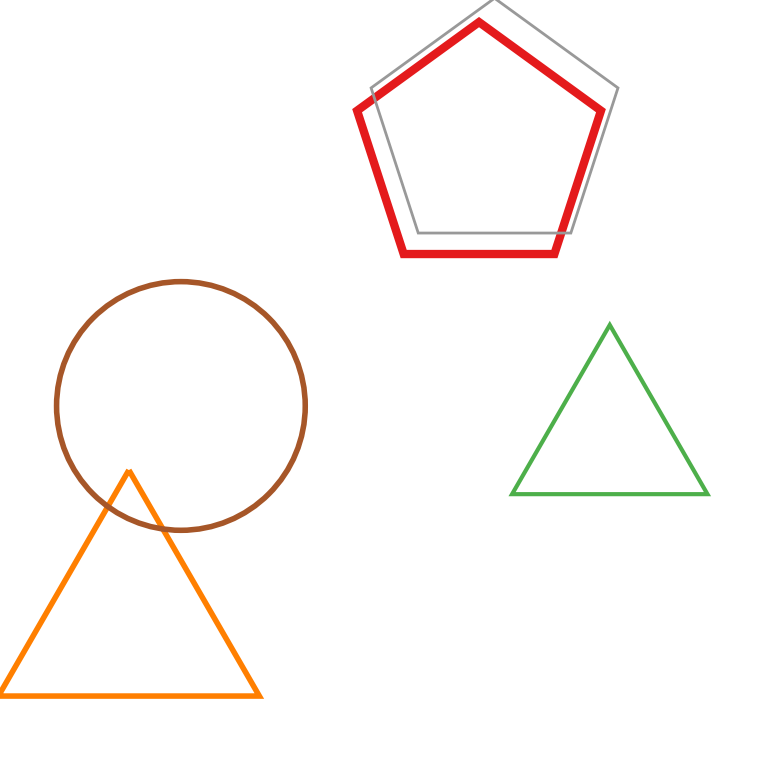[{"shape": "pentagon", "thickness": 3, "radius": 0.83, "center": [0.622, 0.805]}, {"shape": "triangle", "thickness": 1.5, "radius": 0.73, "center": [0.792, 0.431]}, {"shape": "triangle", "thickness": 2, "radius": 0.98, "center": [0.167, 0.194]}, {"shape": "circle", "thickness": 2, "radius": 0.81, "center": [0.235, 0.473]}, {"shape": "pentagon", "thickness": 1, "radius": 0.84, "center": [0.642, 0.834]}]